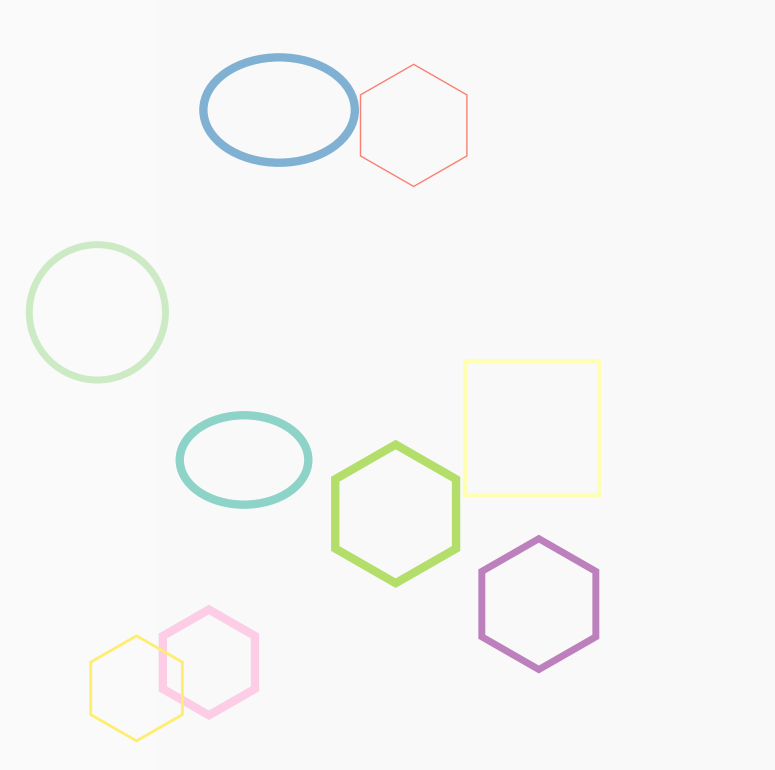[{"shape": "oval", "thickness": 3, "radius": 0.41, "center": [0.315, 0.403]}, {"shape": "square", "thickness": 1.5, "radius": 0.43, "center": [0.686, 0.444]}, {"shape": "hexagon", "thickness": 0.5, "radius": 0.4, "center": [0.534, 0.837]}, {"shape": "oval", "thickness": 3, "radius": 0.49, "center": [0.36, 0.857]}, {"shape": "hexagon", "thickness": 3, "radius": 0.45, "center": [0.511, 0.333]}, {"shape": "hexagon", "thickness": 3, "radius": 0.34, "center": [0.27, 0.14]}, {"shape": "hexagon", "thickness": 2.5, "radius": 0.42, "center": [0.695, 0.215]}, {"shape": "circle", "thickness": 2.5, "radius": 0.44, "center": [0.126, 0.594]}, {"shape": "hexagon", "thickness": 1, "radius": 0.34, "center": [0.176, 0.106]}]